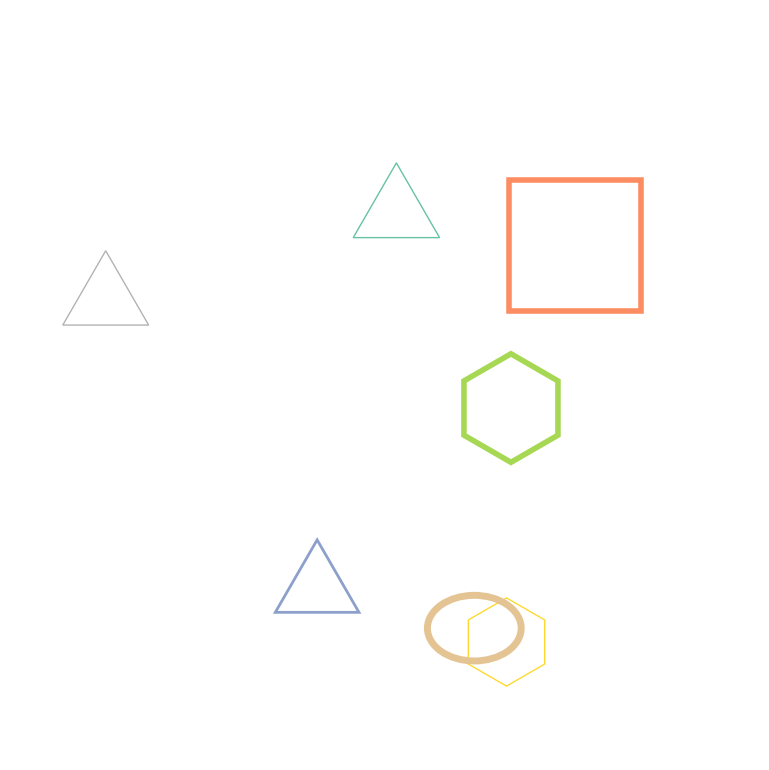[{"shape": "triangle", "thickness": 0.5, "radius": 0.32, "center": [0.515, 0.724]}, {"shape": "square", "thickness": 2, "radius": 0.43, "center": [0.747, 0.682]}, {"shape": "triangle", "thickness": 1, "radius": 0.31, "center": [0.412, 0.236]}, {"shape": "hexagon", "thickness": 2, "radius": 0.35, "center": [0.664, 0.47]}, {"shape": "hexagon", "thickness": 0.5, "radius": 0.29, "center": [0.658, 0.166]}, {"shape": "oval", "thickness": 2.5, "radius": 0.3, "center": [0.616, 0.184]}, {"shape": "triangle", "thickness": 0.5, "radius": 0.32, "center": [0.137, 0.61]}]